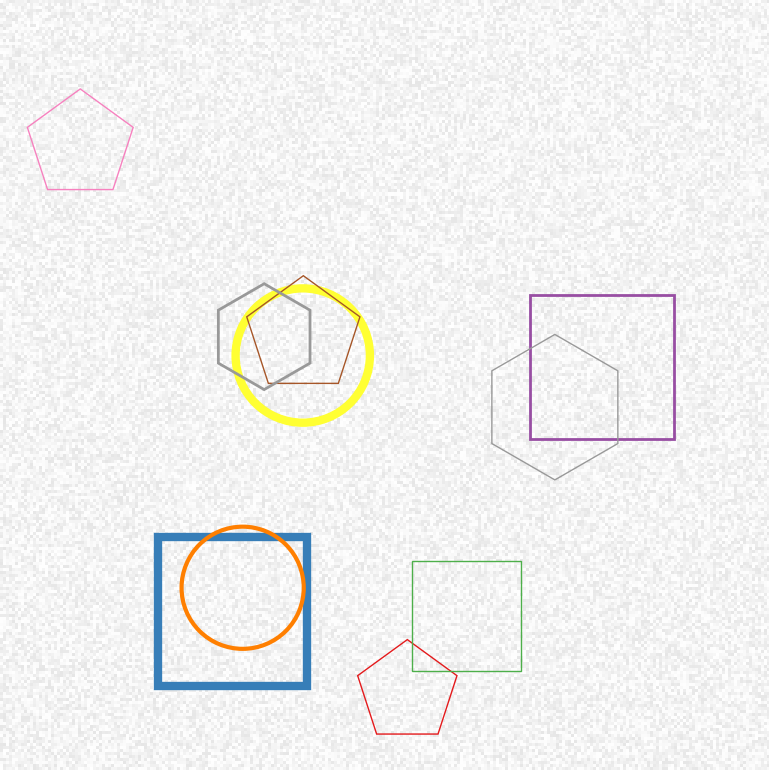[{"shape": "pentagon", "thickness": 0.5, "radius": 0.34, "center": [0.529, 0.102]}, {"shape": "square", "thickness": 3, "radius": 0.48, "center": [0.302, 0.206]}, {"shape": "square", "thickness": 0.5, "radius": 0.36, "center": [0.606, 0.2]}, {"shape": "square", "thickness": 1, "radius": 0.47, "center": [0.781, 0.523]}, {"shape": "circle", "thickness": 1.5, "radius": 0.4, "center": [0.315, 0.237]}, {"shape": "circle", "thickness": 3, "radius": 0.44, "center": [0.393, 0.538]}, {"shape": "pentagon", "thickness": 0.5, "radius": 0.39, "center": [0.394, 0.565]}, {"shape": "pentagon", "thickness": 0.5, "radius": 0.36, "center": [0.104, 0.812]}, {"shape": "hexagon", "thickness": 1, "radius": 0.34, "center": [0.343, 0.563]}, {"shape": "hexagon", "thickness": 0.5, "radius": 0.47, "center": [0.721, 0.471]}]